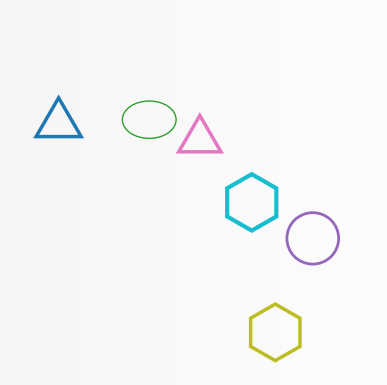[{"shape": "triangle", "thickness": 2.5, "radius": 0.34, "center": [0.151, 0.679]}, {"shape": "oval", "thickness": 1, "radius": 0.35, "center": [0.385, 0.689]}, {"shape": "circle", "thickness": 2, "radius": 0.33, "center": [0.807, 0.381]}, {"shape": "triangle", "thickness": 2.5, "radius": 0.31, "center": [0.516, 0.637]}, {"shape": "hexagon", "thickness": 2.5, "radius": 0.37, "center": [0.71, 0.137]}, {"shape": "hexagon", "thickness": 3, "radius": 0.37, "center": [0.65, 0.474]}]